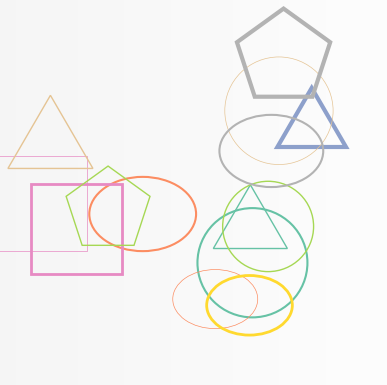[{"shape": "circle", "thickness": 1.5, "radius": 0.71, "center": [0.651, 0.318]}, {"shape": "triangle", "thickness": 1, "radius": 0.55, "center": [0.646, 0.41]}, {"shape": "oval", "thickness": 0.5, "radius": 0.55, "center": [0.555, 0.223]}, {"shape": "oval", "thickness": 1.5, "radius": 0.69, "center": [0.368, 0.444]}, {"shape": "triangle", "thickness": 3, "radius": 0.51, "center": [0.804, 0.669]}, {"shape": "square", "thickness": 2, "radius": 0.58, "center": [0.198, 0.404]}, {"shape": "square", "thickness": 0.5, "radius": 0.62, "center": [0.1, 0.472]}, {"shape": "pentagon", "thickness": 1, "radius": 0.57, "center": [0.279, 0.455]}, {"shape": "circle", "thickness": 1, "radius": 0.59, "center": [0.692, 0.412]}, {"shape": "oval", "thickness": 2, "radius": 0.55, "center": [0.644, 0.207]}, {"shape": "triangle", "thickness": 1, "radius": 0.63, "center": [0.13, 0.626]}, {"shape": "circle", "thickness": 0.5, "radius": 0.7, "center": [0.72, 0.712]}, {"shape": "pentagon", "thickness": 3, "radius": 0.63, "center": [0.732, 0.851]}, {"shape": "oval", "thickness": 1.5, "radius": 0.67, "center": [0.7, 0.608]}]